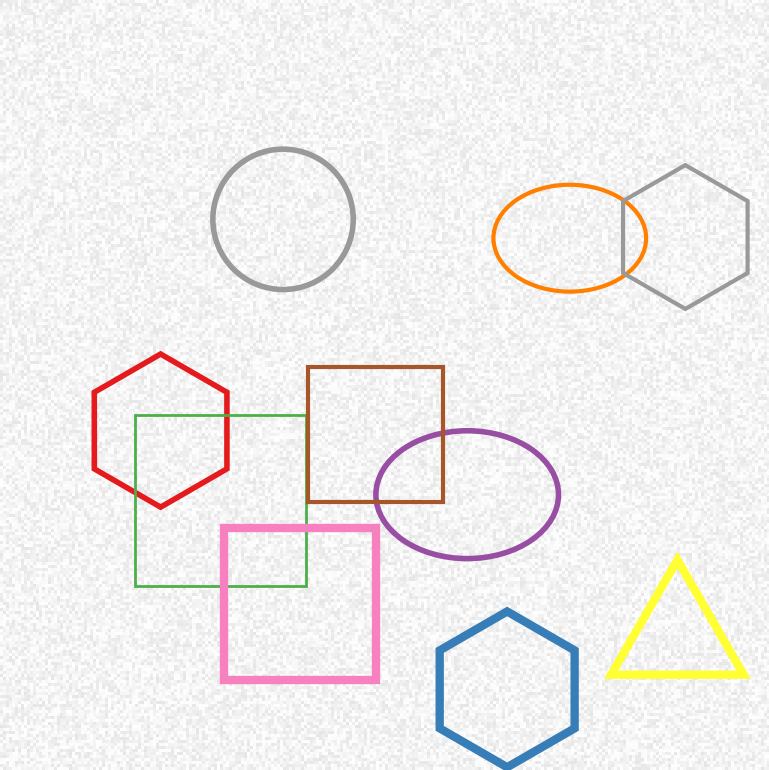[{"shape": "hexagon", "thickness": 2, "radius": 0.5, "center": [0.209, 0.441]}, {"shape": "hexagon", "thickness": 3, "radius": 0.51, "center": [0.659, 0.105]}, {"shape": "square", "thickness": 1, "radius": 0.56, "center": [0.286, 0.35]}, {"shape": "oval", "thickness": 2, "radius": 0.59, "center": [0.607, 0.358]}, {"shape": "oval", "thickness": 1.5, "radius": 0.5, "center": [0.74, 0.691]}, {"shape": "triangle", "thickness": 3, "radius": 0.5, "center": [0.88, 0.173]}, {"shape": "square", "thickness": 1.5, "radius": 0.44, "center": [0.488, 0.435]}, {"shape": "square", "thickness": 3, "radius": 0.49, "center": [0.39, 0.216]}, {"shape": "hexagon", "thickness": 1.5, "radius": 0.47, "center": [0.89, 0.692]}, {"shape": "circle", "thickness": 2, "radius": 0.46, "center": [0.368, 0.715]}]